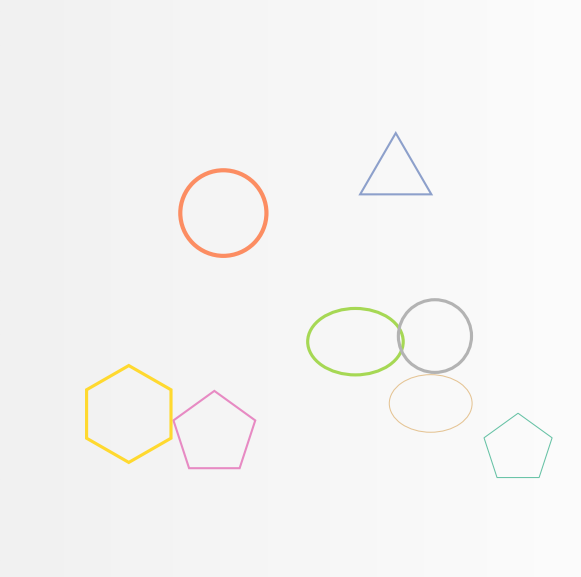[{"shape": "pentagon", "thickness": 0.5, "radius": 0.31, "center": [0.891, 0.222]}, {"shape": "circle", "thickness": 2, "radius": 0.37, "center": [0.384, 0.63]}, {"shape": "triangle", "thickness": 1, "radius": 0.35, "center": [0.681, 0.698]}, {"shape": "pentagon", "thickness": 1, "radius": 0.37, "center": [0.369, 0.248]}, {"shape": "oval", "thickness": 1.5, "radius": 0.41, "center": [0.612, 0.407]}, {"shape": "hexagon", "thickness": 1.5, "radius": 0.42, "center": [0.222, 0.282]}, {"shape": "oval", "thickness": 0.5, "radius": 0.36, "center": [0.741, 0.301]}, {"shape": "circle", "thickness": 1.5, "radius": 0.31, "center": [0.748, 0.417]}]